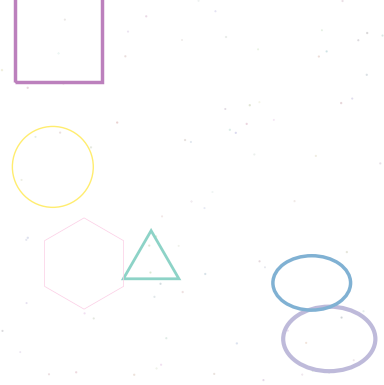[{"shape": "triangle", "thickness": 2, "radius": 0.42, "center": [0.393, 0.318]}, {"shape": "oval", "thickness": 3, "radius": 0.6, "center": [0.855, 0.12]}, {"shape": "oval", "thickness": 2.5, "radius": 0.5, "center": [0.81, 0.265]}, {"shape": "hexagon", "thickness": 0.5, "radius": 0.59, "center": [0.218, 0.316]}, {"shape": "square", "thickness": 2.5, "radius": 0.57, "center": [0.153, 0.9]}, {"shape": "circle", "thickness": 1, "radius": 0.53, "center": [0.137, 0.567]}]